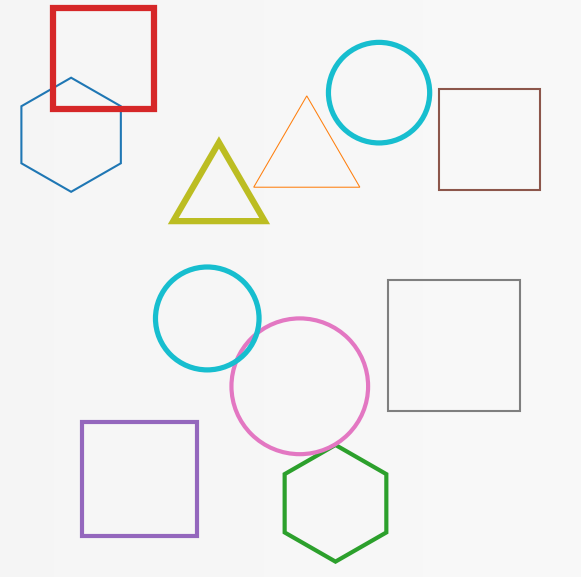[{"shape": "hexagon", "thickness": 1, "radius": 0.49, "center": [0.122, 0.766]}, {"shape": "triangle", "thickness": 0.5, "radius": 0.53, "center": [0.528, 0.728]}, {"shape": "hexagon", "thickness": 2, "radius": 0.51, "center": [0.577, 0.128]}, {"shape": "square", "thickness": 3, "radius": 0.43, "center": [0.179, 0.898]}, {"shape": "square", "thickness": 2, "radius": 0.49, "center": [0.24, 0.17]}, {"shape": "square", "thickness": 1, "radius": 0.44, "center": [0.842, 0.757]}, {"shape": "circle", "thickness": 2, "radius": 0.59, "center": [0.516, 0.33]}, {"shape": "square", "thickness": 1, "radius": 0.57, "center": [0.781, 0.401]}, {"shape": "triangle", "thickness": 3, "radius": 0.45, "center": [0.377, 0.662]}, {"shape": "circle", "thickness": 2.5, "radius": 0.44, "center": [0.652, 0.839]}, {"shape": "circle", "thickness": 2.5, "radius": 0.45, "center": [0.357, 0.448]}]